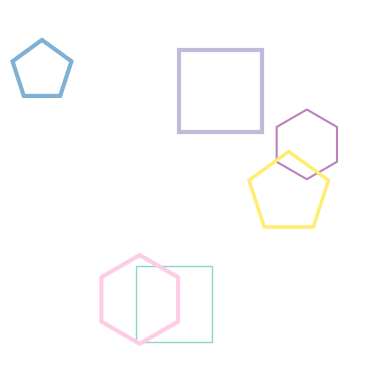[{"shape": "square", "thickness": 1, "radius": 0.5, "center": [0.451, 0.21]}, {"shape": "square", "thickness": 3, "radius": 0.54, "center": [0.573, 0.764]}, {"shape": "pentagon", "thickness": 3, "radius": 0.4, "center": [0.109, 0.816]}, {"shape": "hexagon", "thickness": 3, "radius": 0.58, "center": [0.363, 0.222]}, {"shape": "hexagon", "thickness": 1.5, "radius": 0.45, "center": [0.797, 0.625]}, {"shape": "pentagon", "thickness": 2.5, "radius": 0.54, "center": [0.75, 0.498]}]